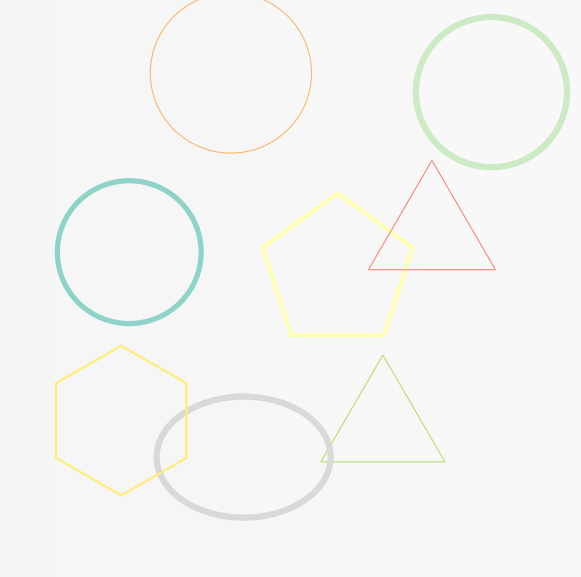[{"shape": "circle", "thickness": 2.5, "radius": 0.62, "center": [0.222, 0.563]}, {"shape": "pentagon", "thickness": 2, "radius": 0.68, "center": [0.581, 0.528]}, {"shape": "triangle", "thickness": 0.5, "radius": 0.63, "center": [0.743, 0.595]}, {"shape": "circle", "thickness": 0.5, "radius": 0.69, "center": [0.397, 0.873]}, {"shape": "triangle", "thickness": 0.5, "radius": 0.62, "center": [0.659, 0.261]}, {"shape": "oval", "thickness": 3, "radius": 0.75, "center": [0.419, 0.208]}, {"shape": "circle", "thickness": 3, "radius": 0.65, "center": [0.846, 0.84]}, {"shape": "hexagon", "thickness": 1, "radius": 0.65, "center": [0.209, 0.271]}]